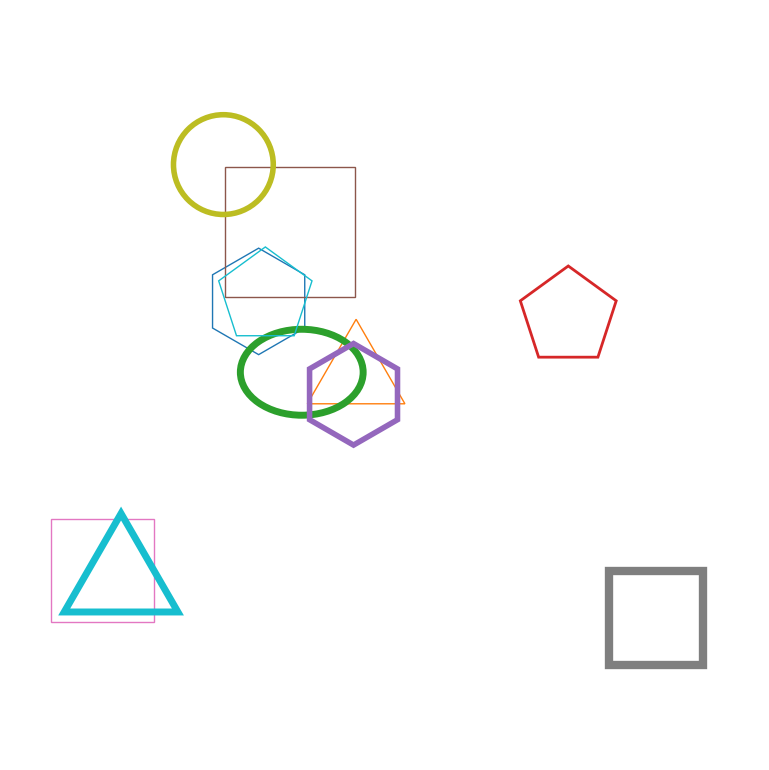[{"shape": "hexagon", "thickness": 0.5, "radius": 0.35, "center": [0.336, 0.609]}, {"shape": "triangle", "thickness": 0.5, "radius": 0.37, "center": [0.462, 0.512]}, {"shape": "oval", "thickness": 2.5, "radius": 0.4, "center": [0.392, 0.517]}, {"shape": "pentagon", "thickness": 1, "radius": 0.33, "center": [0.738, 0.589]}, {"shape": "hexagon", "thickness": 2, "radius": 0.33, "center": [0.459, 0.488]}, {"shape": "square", "thickness": 0.5, "radius": 0.42, "center": [0.377, 0.698]}, {"shape": "square", "thickness": 0.5, "radius": 0.34, "center": [0.133, 0.259]}, {"shape": "square", "thickness": 3, "radius": 0.3, "center": [0.852, 0.197]}, {"shape": "circle", "thickness": 2, "radius": 0.32, "center": [0.29, 0.786]}, {"shape": "triangle", "thickness": 2.5, "radius": 0.43, "center": [0.157, 0.248]}, {"shape": "pentagon", "thickness": 0.5, "radius": 0.32, "center": [0.345, 0.616]}]